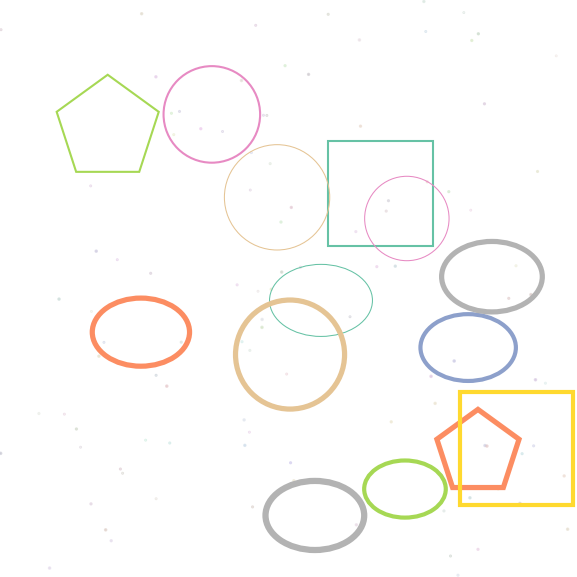[{"shape": "square", "thickness": 1, "radius": 0.45, "center": [0.658, 0.664]}, {"shape": "oval", "thickness": 0.5, "radius": 0.45, "center": [0.556, 0.479]}, {"shape": "oval", "thickness": 2.5, "radius": 0.42, "center": [0.244, 0.424]}, {"shape": "pentagon", "thickness": 2.5, "radius": 0.37, "center": [0.828, 0.215]}, {"shape": "oval", "thickness": 2, "radius": 0.41, "center": [0.811, 0.397]}, {"shape": "circle", "thickness": 1, "radius": 0.42, "center": [0.367, 0.801]}, {"shape": "circle", "thickness": 0.5, "radius": 0.37, "center": [0.705, 0.621]}, {"shape": "oval", "thickness": 2, "radius": 0.35, "center": [0.701, 0.152]}, {"shape": "pentagon", "thickness": 1, "radius": 0.46, "center": [0.186, 0.777]}, {"shape": "square", "thickness": 2, "radius": 0.49, "center": [0.894, 0.222]}, {"shape": "circle", "thickness": 0.5, "radius": 0.46, "center": [0.48, 0.657]}, {"shape": "circle", "thickness": 2.5, "radius": 0.47, "center": [0.502, 0.385]}, {"shape": "oval", "thickness": 3, "radius": 0.43, "center": [0.545, 0.107]}, {"shape": "oval", "thickness": 2.5, "radius": 0.44, "center": [0.852, 0.52]}]